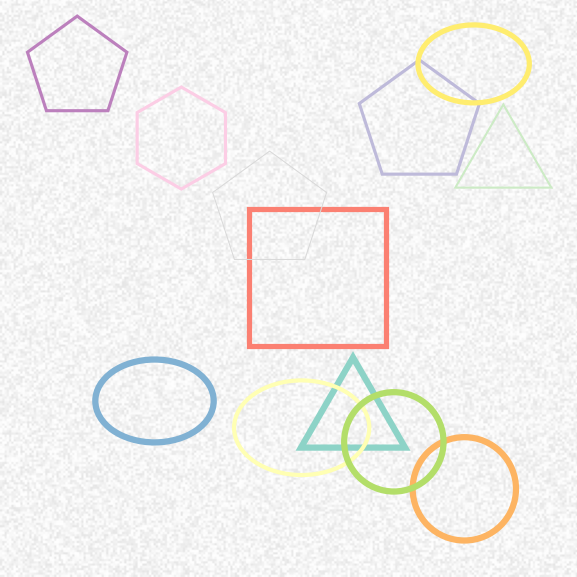[{"shape": "triangle", "thickness": 3, "radius": 0.52, "center": [0.611, 0.276]}, {"shape": "oval", "thickness": 2, "radius": 0.59, "center": [0.522, 0.259]}, {"shape": "pentagon", "thickness": 1.5, "radius": 0.55, "center": [0.726, 0.786]}, {"shape": "square", "thickness": 2.5, "radius": 0.59, "center": [0.55, 0.519]}, {"shape": "oval", "thickness": 3, "radius": 0.51, "center": [0.268, 0.305]}, {"shape": "circle", "thickness": 3, "radius": 0.45, "center": [0.804, 0.153]}, {"shape": "circle", "thickness": 3, "radius": 0.43, "center": [0.682, 0.234]}, {"shape": "hexagon", "thickness": 1.5, "radius": 0.44, "center": [0.314, 0.76]}, {"shape": "pentagon", "thickness": 0.5, "radius": 0.52, "center": [0.467, 0.634]}, {"shape": "pentagon", "thickness": 1.5, "radius": 0.45, "center": [0.134, 0.881]}, {"shape": "triangle", "thickness": 1, "radius": 0.48, "center": [0.872, 0.722]}, {"shape": "oval", "thickness": 2.5, "radius": 0.48, "center": [0.82, 0.888]}]